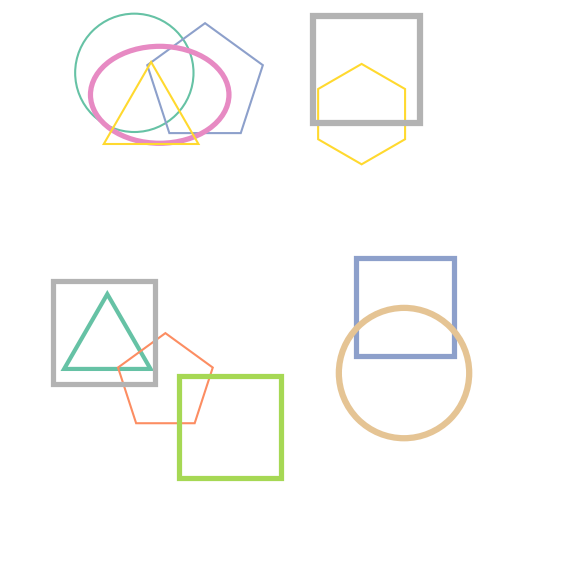[{"shape": "triangle", "thickness": 2, "radius": 0.43, "center": [0.186, 0.403]}, {"shape": "circle", "thickness": 1, "radius": 0.51, "center": [0.233, 0.873]}, {"shape": "pentagon", "thickness": 1, "radius": 0.43, "center": [0.286, 0.336]}, {"shape": "pentagon", "thickness": 1, "radius": 0.53, "center": [0.355, 0.854]}, {"shape": "square", "thickness": 2.5, "radius": 0.43, "center": [0.702, 0.467]}, {"shape": "oval", "thickness": 2.5, "radius": 0.6, "center": [0.277, 0.835]}, {"shape": "square", "thickness": 2.5, "radius": 0.44, "center": [0.398, 0.259]}, {"shape": "triangle", "thickness": 1, "radius": 0.47, "center": [0.262, 0.797]}, {"shape": "hexagon", "thickness": 1, "radius": 0.43, "center": [0.626, 0.802]}, {"shape": "circle", "thickness": 3, "radius": 0.56, "center": [0.7, 0.353]}, {"shape": "square", "thickness": 3, "radius": 0.46, "center": [0.635, 0.878]}, {"shape": "square", "thickness": 2.5, "radius": 0.44, "center": [0.18, 0.423]}]